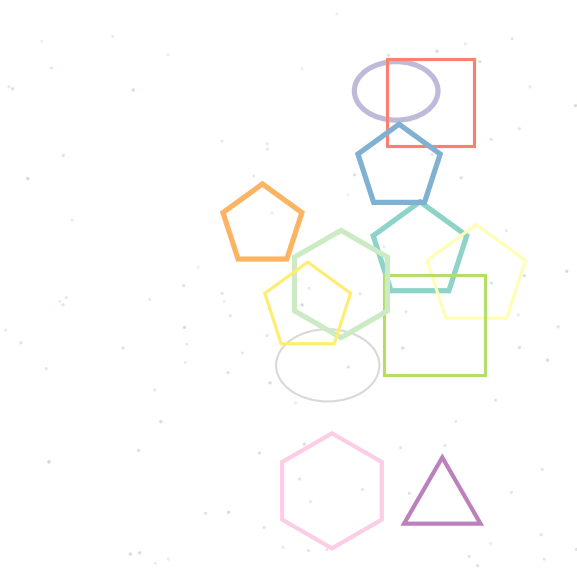[{"shape": "pentagon", "thickness": 2.5, "radius": 0.43, "center": [0.727, 0.565]}, {"shape": "pentagon", "thickness": 1.5, "radius": 0.45, "center": [0.825, 0.521]}, {"shape": "oval", "thickness": 2.5, "radius": 0.36, "center": [0.686, 0.842]}, {"shape": "square", "thickness": 1.5, "radius": 0.38, "center": [0.745, 0.822]}, {"shape": "pentagon", "thickness": 2.5, "radius": 0.37, "center": [0.691, 0.709]}, {"shape": "pentagon", "thickness": 2.5, "radius": 0.36, "center": [0.454, 0.609]}, {"shape": "square", "thickness": 1.5, "radius": 0.43, "center": [0.753, 0.436]}, {"shape": "hexagon", "thickness": 2, "radius": 0.5, "center": [0.575, 0.149]}, {"shape": "oval", "thickness": 1, "radius": 0.45, "center": [0.567, 0.367]}, {"shape": "triangle", "thickness": 2, "radius": 0.38, "center": [0.766, 0.131]}, {"shape": "hexagon", "thickness": 2.5, "radius": 0.46, "center": [0.59, 0.507]}, {"shape": "pentagon", "thickness": 1.5, "radius": 0.39, "center": [0.533, 0.467]}]